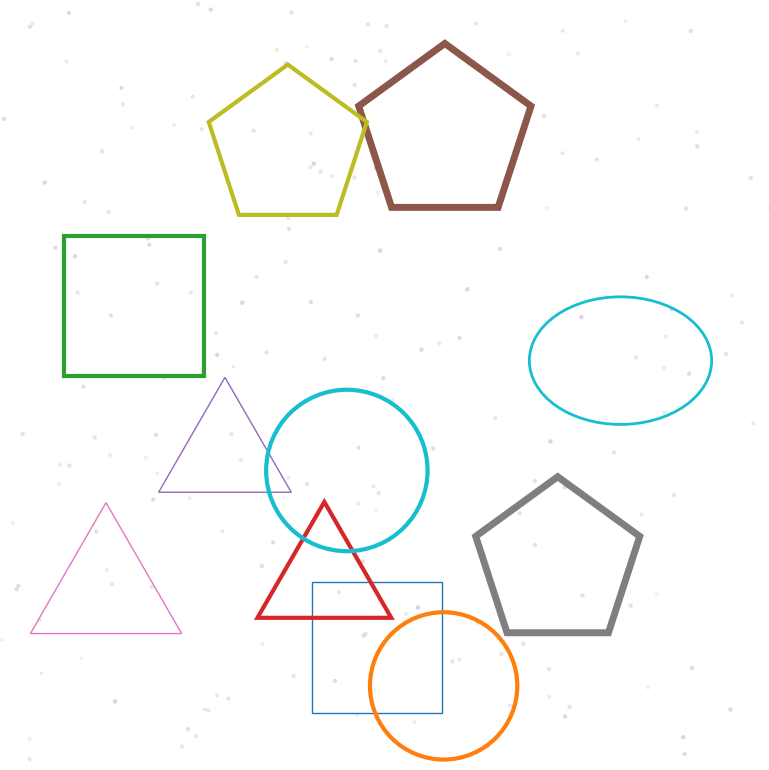[{"shape": "square", "thickness": 0.5, "radius": 0.42, "center": [0.489, 0.159]}, {"shape": "circle", "thickness": 1.5, "radius": 0.48, "center": [0.576, 0.109]}, {"shape": "square", "thickness": 1.5, "radius": 0.46, "center": [0.174, 0.602]}, {"shape": "triangle", "thickness": 1.5, "radius": 0.5, "center": [0.421, 0.248]}, {"shape": "triangle", "thickness": 0.5, "radius": 0.5, "center": [0.292, 0.41]}, {"shape": "pentagon", "thickness": 2.5, "radius": 0.59, "center": [0.578, 0.826]}, {"shape": "triangle", "thickness": 0.5, "radius": 0.57, "center": [0.138, 0.234]}, {"shape": "pentagon", "thickness": 2.5, "radius": 0.56, "center": [0.724, 0.269]}, {"shape": "pentagon", "thickness": 1.5, "radius": 0.54, "center": [0.374, 0.808]}, {"shape": "circle", "thickness": 1.5, "radius": 0.52, "center": [0.45, 0.389]}, {"shape": "oval", "thickness": 1, "radius": 0.59, "center": [0.806, 0.532]}]